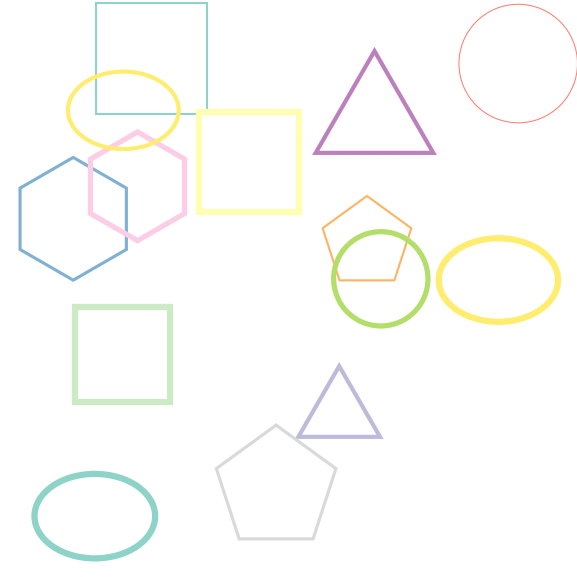[{"shape": "square", "thickness": 1, "radius": 0.48, "center": [0.262, 0.897]}, {"shape": "oval", "thickness": 3, "radius": 0.52, "center": [0.164, 0.105]}, {"shape": "square", "thickness": 3, "radius": 0.43, "center": [0.431, 0.718]}, {"shape": "triangle", "thickness": 2, "radius": 0.41, "center": [0.587, 0.284]}, {"shape": "circle", "thickness": 0.5, "radius": 0.51, "center": [0.897, 0.889]}, {"shape": "hexagon", "thickness": 1.5, "radius": 0.53, "center": [0.127, 0.62]}, {"shape": "pentagon", "thickness": 1, "radius": 0.4, "center": [0.635, 0.579]}, {"shape": "circle", "thickness": 2.5, "radius": 0.41, "center": [0.659, 0.516]}, {"shape": "hexagon", "thickness": 2.5, "radius": 0.47, "center": [0.238, 0.677]}, {"shape": "pentagon", "thickness": 1.5, "radius": 0.54, "center": [0.478, 0.154]}, {"shape": "triangle", "thickness": 2, "radius": 0.59, "center": [0.648, 0.793]}, {"shape": "square", "thickness": 3, "radius": 0.41, "center": [0.212, 0.385]}, {"shape": "oval", "thickness": 2, "radius": 0.48, "center": [0.214, 0.808]}, {"shape": "oval", "thickness": 3, "radius": 0.52, "center": [0.863, 0.514]}]